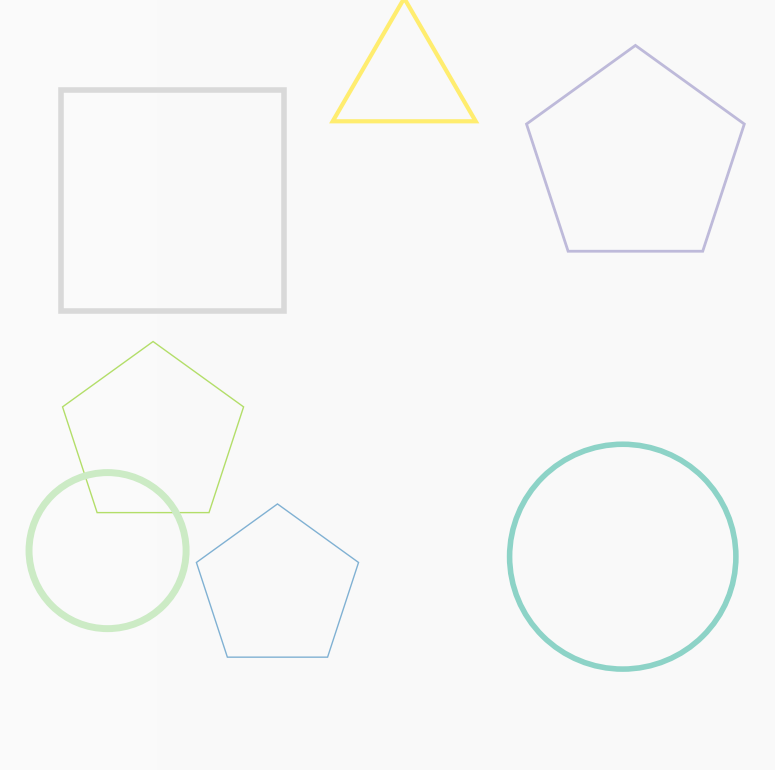[{"shape": "circle", "thickness": 2, "radius": 0.73, "center": [0.804, 0.277]}, {"shape": "pentagon", "thickness": 1, "radius": 0.74, "center": [0.82, 0.793]}, {"shape": "pentagon", "thickness": 0.5, "radius": 0.55, "center": [0.358, 0.236]}, {"shape": "pentagon", "thickness": 0.5, "radius": 0.61, "center": [0.198, 0.434]}, {"shape": "square", "thickness": 2, "radius": 0.72, "center": [0.223, 0.739]}, {"shape": "circle", "thickness": 2.5, "radius": 0.51, "center": [0.139, 0.285]}, {"shape": "triangle", "thickness": 1.5, "radius": 0.53, "center": [0.522, 0.896]}]